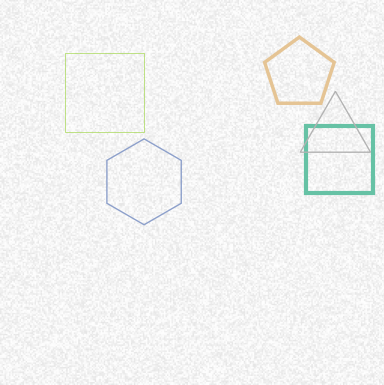[{"shape": "square", "thickness": 3, "radius": 0.43, "center": [0.882, 0.586]}, {"shape": "hexagon", "thickness": 1, "radius": 0.56, "center": [0.374, 0.528]}, {"shape": "square", "thickness": 0.5, "radius": 0.51, "center": [0.271, 0.76]}, {"shape": "pentagon", "thickness": 2.5, "radius": 0.47, "center": [0.778, 0.809]}, {"shape": "triangle", "thickness": 1, "radius": 0.53, "center": [0.871, 0.657]}]